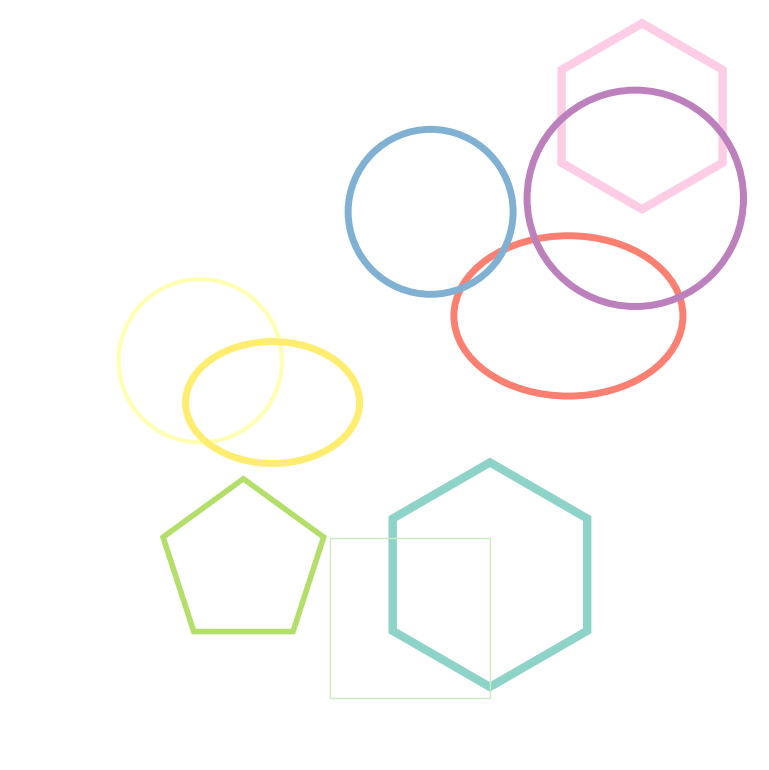[{"shape": "hexagon", "thickness": 3, "radius": 0.73, "center": [0.636, 0.254]}, {"shape": "circle", "thickness": 1.5, "radius": 0.53, "center": [0.26, 0.531]}, {"shape": "oval", "thickness": 2.5, "radius": 0.74, "center": [0.738, 0.59]}, {"shape": "circle", "thickness": 2.5, "radius": 0.54, "center": [0.559, 0.725]}, {"shape": "pentagon", "thickness": 2, "radius": 0.55, "center": [0.316, 0.269]}, {"shape": "hexagon", "thickness": 3, "radius": 0.6, "center": [0.834, 0.849]}, {"shape": "circle", "thickness": 2.5, "radius": 0.7, "center": [0.825, 0.742]}, {"shape": "square", "thickness": 0.5, "radius": 0.52, "center": [0.533, 0.197]}, {"shape": "oval", "thickness": 2.5, "radius": 0.56, "center": [0.354, 0.477]}]